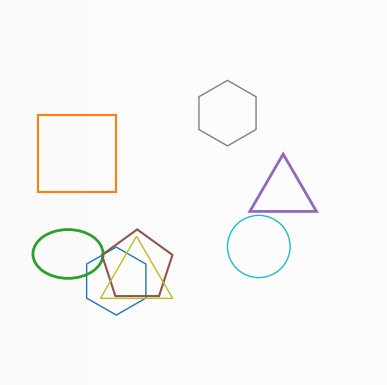[{"shape": "hexagon", "thickness": 1, "radius": 0.44, "center": [0.3, 0.27]}, {"shape": "square", "thickness": 1.5, "radius": 0.5, "center": [0.198, 0.601]}, {"shape": "oval", "thickness": 2, "radius": 0.45, "center": [0.176, 0.34]}, {"shape": "triangle", "thickness": 2, "radius": 0.5, "center": [0.731, 0.5]}, {"shape": "pentagon", "thickness": 1.5, "radius": 0.48, "center": [0.354, 0.308]}, {"shape": "hexagon", "thickness": 1, "radius": 0.43, "center": [0.587, 0.706]}, {"shape": "triangle", "thickness": 1, "radius": 0.54, "center": [0.352, 0.279]}, {"shape": "circle", "thickness": 1, "radius": 0.4, "center": [0.668, 0.36]}]